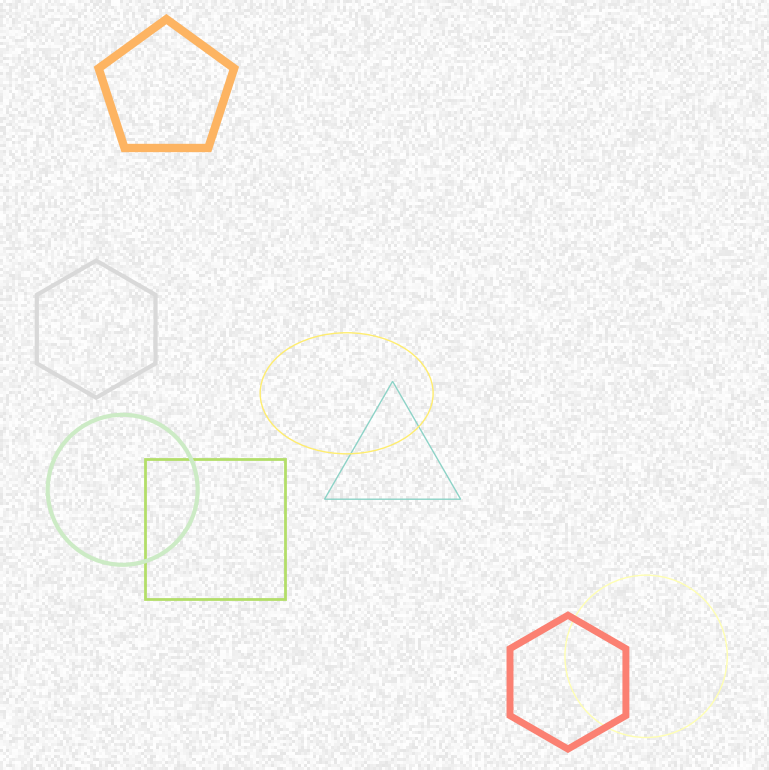[{"shape": "triangle", "thickness": 0.5, "radius": 0.51, "center": [0.51, 0.403]}, {"shape": "circle", "thickness": 0.5, "radius": 0.53, "center": [0.839, 0.148]}, {"shape": "hexagon", "thickness": 2.5, "radius": 0.43, "center": [0.738, 0.114]}, {"shape": "pentagon", "thickness": 3, "radius": 0.46, "center": [0.216, 0.883]}, {"shape": "square", "thickness": 1, "radius": 0.46, "center": [0.279, 0.313]}, {"shape": "hexagon", "thickness": 1.5, "radius": 0.45, "center": [0.125, 0.573]}, {"shape": "circle", "thickness": 1.5, "radius": 0.49, "center": [0.159, 0.364]}, {"shape": "oval", "thickness": 0.5, "radius": 0.56, "center": [0.45, 0.489]}]